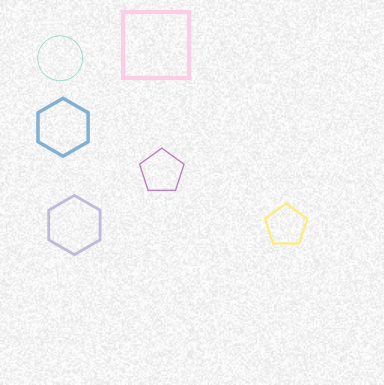[{"shape": "circle", "thickness": 0.5, "radius": 0.29, "center": [0.156, 0.849]}, {"shape": "hexagon", "thickness": 2, "radius": 0.38, "center": [0.193, 0.415]}, {"shape": "hexagon", "thickness": 2.5, "radius": 0.38, "center": [0.164, 0.669]}, {"shape": "square", "thickness": 3, "radius": 0.43, "center": [0.404, 0.884]}, {"shape": "pentagon", "thickness": 1, "radius": 0.3, "center": [0.42, 0.555]}, {"shape": "pentagon", "thickness": 1.5, "radius": 0.29, "center": [0.743, 0.414]}]